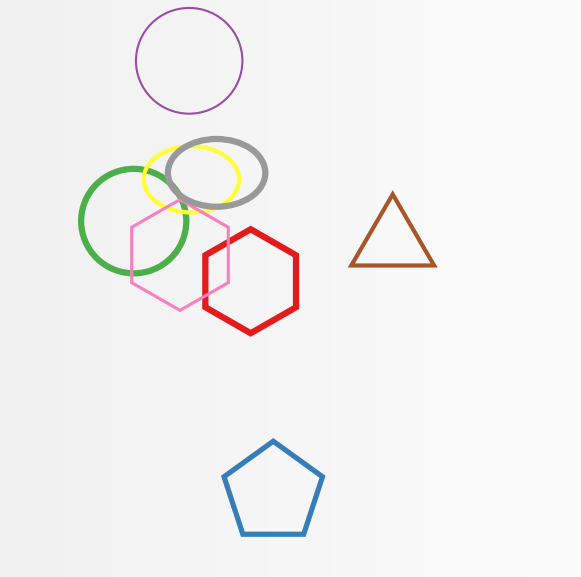[{"shape": "hexagon", "thickness": 3, "radius": 0.45, "center": [0.431, 0.512]}, {"shape": "pentagon", "thickness": 2.5, "radius": 0.45, "center": [0.47, 0.146]}, {"shape": "circle", "thickness": 3, "radius": 0.45, "center": [0.23, 0.616]}, {"shape": "circle", "thickness": 1, "radius": 0.46, "center": [0.325, 0.894]}, {"shape": "oval", "thickness": 2, "radius": 0.41, "center": [0.329, 0.689]}, {"shape": "triangle", "thickness": 2, "radius": 0.41, "center": [0.676, 0.581]}, {"shape": "hexagon", "thickness": 1.5, "radius": 0.48, "center": [0.31, 0.558]}, {"shape": "oval", "thickness": 3, "radius": 0.42, "center": [0.373, 0.7]}]